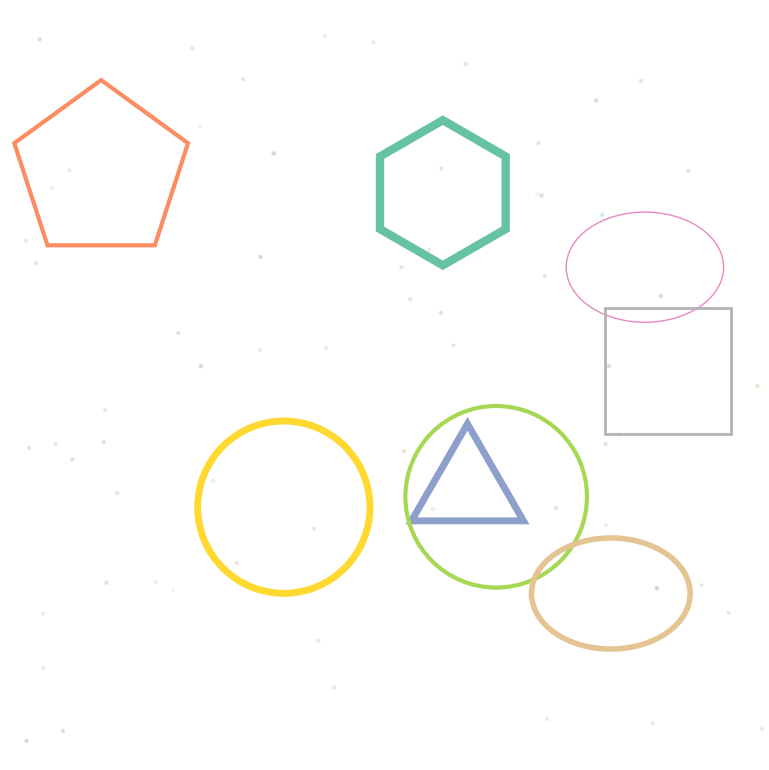[{"shape": "hexagon", "thickness": 3, "radius": 0.47, "center": [0.575, 0.75]}, {"shape": "pentagon", "thickness": 1.5, "radius": 0.59, "center": [0.131, 0.777]}, {"shape": "triangle", "thickness": 2.5, "radius": 0.42, "center": [0.607, 0.366]}, {"shape": "oval", "thickness": 0.5, "radius": 0.51, "center": [0.838, 0.653]}, {"shape": "circle", "thickness": 1.5, "radius": 0.59, "center": [0.644, 0.355]}, {"shape": "circle", "thickness": 2.5, "radius": 0.56, "center": [0.369, 0.341]}, {"shape": "oval", "thickness": 2, "radius": 0.52, "center": [0.793, 0.229]}, {"shape": "square", "thickness": 1, "radius": 0.41, "center": [0.868, 0.518]}]